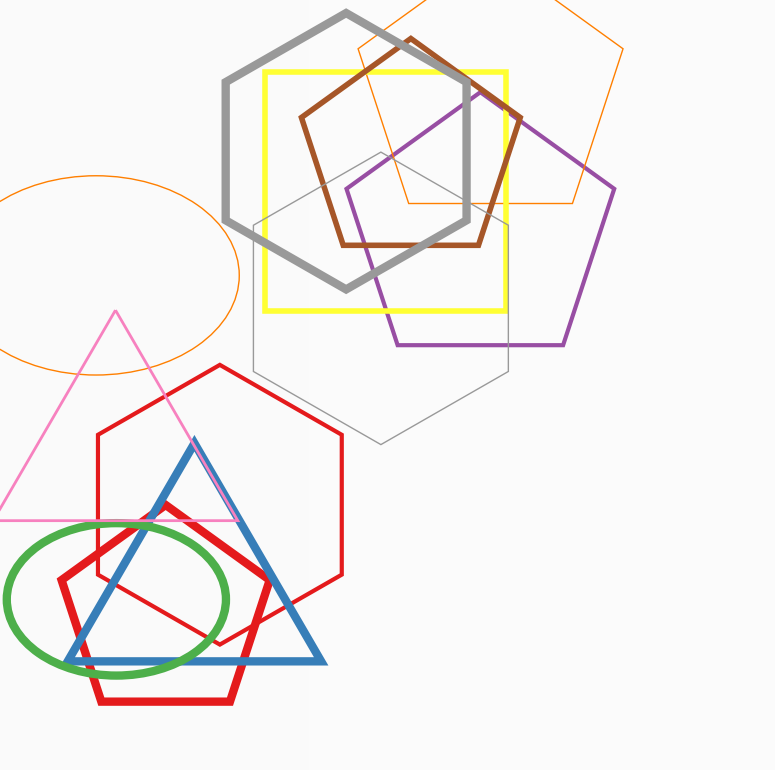[{"shape": "hexagon", "thickness": 1.5, "radius": 0.91, "center": [0.284, 0.345]}, {"shape": "pentagon", "thickness": 3, "radius": 0.71, "center": [0.214, 0.203]}, {"shape": "triangle", "thickness": 3, "radius": 0.94, "center": [0.251, 0.236]}, {"shape": "oval", "thickness": 3, "radius": 0.71, "center": [0.15, 0.222]}, {"shape": "pentagon", "thickness": 1.5, "radius": 0.91, "center": [0.62, 0.699]}, {"shape": "pentagon", "thickness": 0.5, "radius": 0.9, "center": [0.633, 0.881]}, {"shape": "oval", "thickness": 0.5, "radius": 0.92, "center": [0.124, 0.642]}, {"shape": "square", "thickness": 2, "radius": 0.78, "center": [0.498, 0.751]}, {"shape": "pentagon", "thickness": 2, "radius": 0.74, "center": [0.53, 0.802]}, {"shape": "triangle", "thickness": 1, "radius": 0.91, "center": [0.149, 0.415]}, {"shape": "hexagon", "thickness": 0.5, "radius": 0.95, "center": [0.491, 0.613]}, {"shape": "hexagon", "thickness": 3, "radius": 0.9, "center": [0.447, 0.804]}]